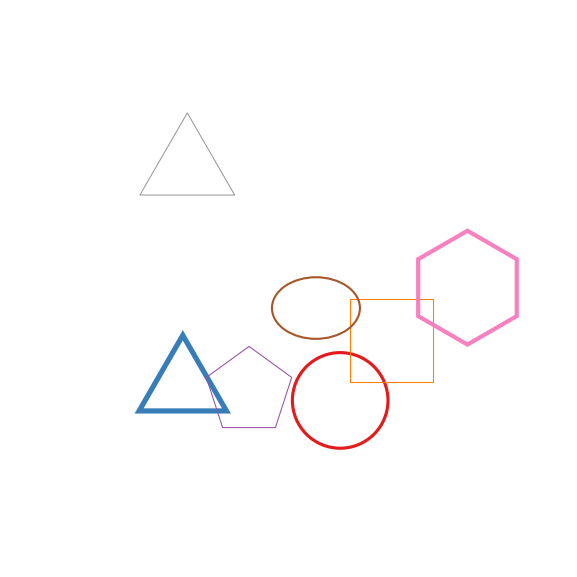[{"shape": "circle", "thickness": 1.5, "radius": 0.41, "center": [0.589, 0.306]}, {"shape": "triangle", "thickness": 2.5, "radius": 0.44, "center": [0.317, 0.331]}, {"shape": "pentagon", "thickness": 0.5, "radius": 0.39, "center": [0.431, 0.322]}, {"shape": "square", "thickness": 0.5, "radius": 0.36, "center": [0.678, 0.41]}, {"shape": "oval", "thickness": 1, "radius": 0.38, "center": [0.547, 0.466]}, {"shape": "hexagon", "thickness": 2, "radius": 0.49, "center": [0.809, 0.501]}, {"shape": "triangle", "thickness": 0.5, "radius": 0.47, "center": [0.324, 0.709]}]